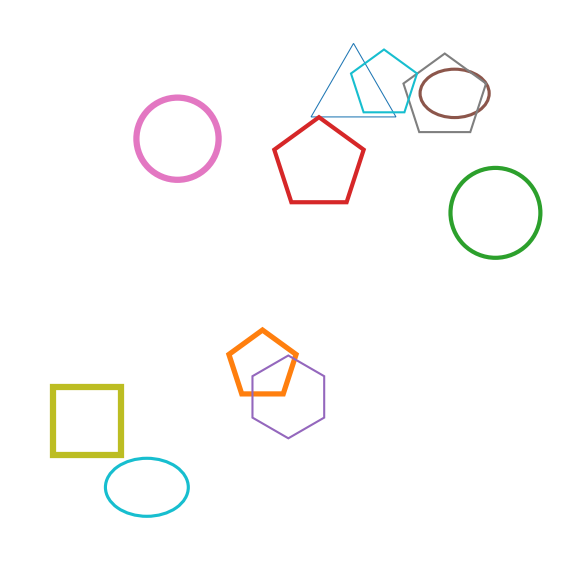[{"shape": "triangle", "thickness": 0.5, "radius": 0.42, "center": [0.612, 0.839]}, {"shape": "pentagon", "thickness": 2.5, "radius": 0.31, "center": [0.455, 0.367]}, {"shape": "circle", "thickness": 2, "radius": 0.39, "center": [0.858, 0.631]}, {"shape": "pentagon", "thickness": 2, "radius": 0.41, "center": [0.552, 0.715]}, {"shape": "hexagon", "thickness": 1, "radius": 0.36, "center": [0.499, 0.312]}, {"shape": "oval", "thickness": 1.5, "radius": 0.3, "center": [0.787, 0.837]}, {"shape": "circle", "thickness": 3, "radius": 0.36, "center": [0.307, 0.759]}, {"shape": "pentagon", "thickness": 1, "radius": 0.38, "center": [0.77, 0.831]}, {"shape": "square", "thickness": 3, "radius": 0.3, "center": [0.151, 0.27]}, {"shape": "pentagon", "thickness": 1, "radius": 0.3, "center": [0.665, 0.853]}, {"shape": "oval", "thickness": 1.5, "radius": 0.36, "center": [0.254, 0.155]}]